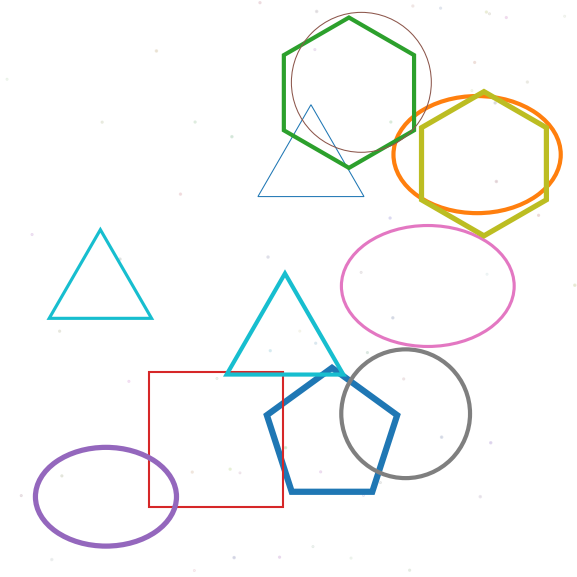[{"shape": "triangle", "thickness": 0.5, "radius": 0.53, "center": [0.538, 0.712]}, {"shape": "pentagon", "thickness": 3, "radius": 0.59, "center": [0.575, 0.244]}, {"shape": "oval", "thickness": 2, "radius": 0.72, "center": [0.826, 0.731]}, {"shape": "hexagon", "thickness": 2, "radius": 0.65, "center": [0.604, 0.839]}, {"shape": "square", "thickness": 1, "radius": 0.58, "center": [0.374, 0.238]}, {"shape": "oval", "thickness": 2.5, "radius": 0.61, "center": [0.183, 0.139]}, {"shape": "circle", "thickness": 0.5, "radius": 0.61, "center": [0.626, 0.857]}, {"shape": "oval", "thickness": 1.5, "radius": 0.75, "center": [0.741, 0.504]}, {"shape": "circle", "thickness": 2, "radius": 0.56, "center": [0.702, 0.283]}, {"shape": "hexagon", "thickness": 2.5, "radius": 0.62, "center": [0.838, 0.716]}, {"shape": "triangle", "thickness": 2, "radius": 0.58, "center": [0.493, 0.409]}, {"shape": "triangle", "thickness": 1.5, "radius": 0.51, "center": [0.174, 0.499]}]